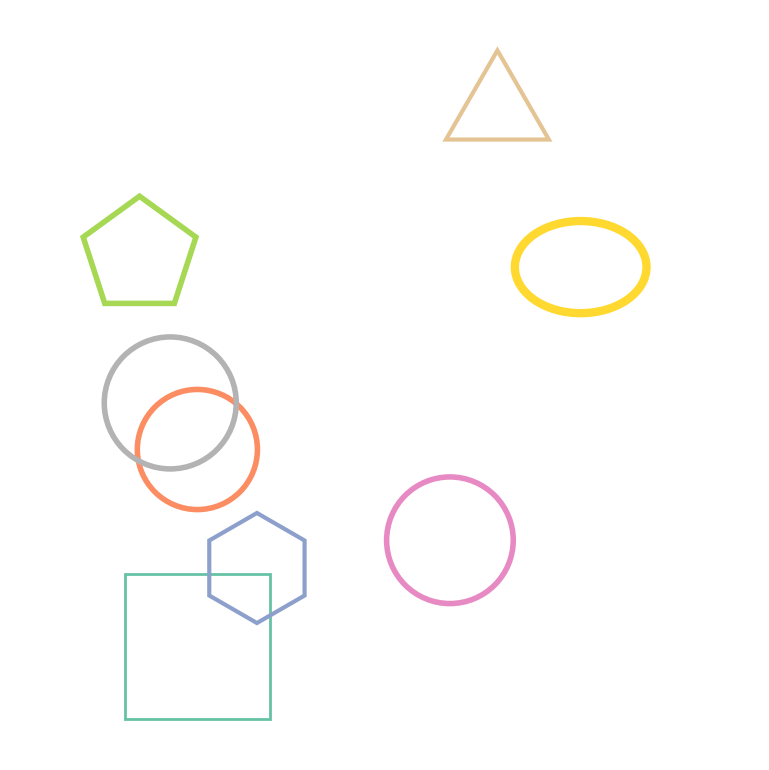[{"shape": "square", "thickness": 1, "radius": 0.47, "center": [0.257, 0.16]}, {"shape": "circle", "thickness": 2, "radius": 0.39, "center": [0.256, 0.416]}, {"shape": "hexagon", "thickness": 1.5, "radius": 0.36, "center": [0.334, 0.262]}, {"shape": "circle", "thickness": 2, "radius": 0.41, "center": [0.584, 0.298]}, {"shape": "pentagon", "thickness": 2, "radius": 0.38, "center": [0.181, 0.668]}, {"shape": "oval", "thickness": 3, "radius": 0.43, "center": [0.754, 0.653]}, {"shape": "triangle", "thickness": 1.5, "radius": 0.39, "center": [0.646, 0.857]}, {"shape": "circle", "thickness": 2, "radius": 0.43, "center": [0.221, 0.477]}]